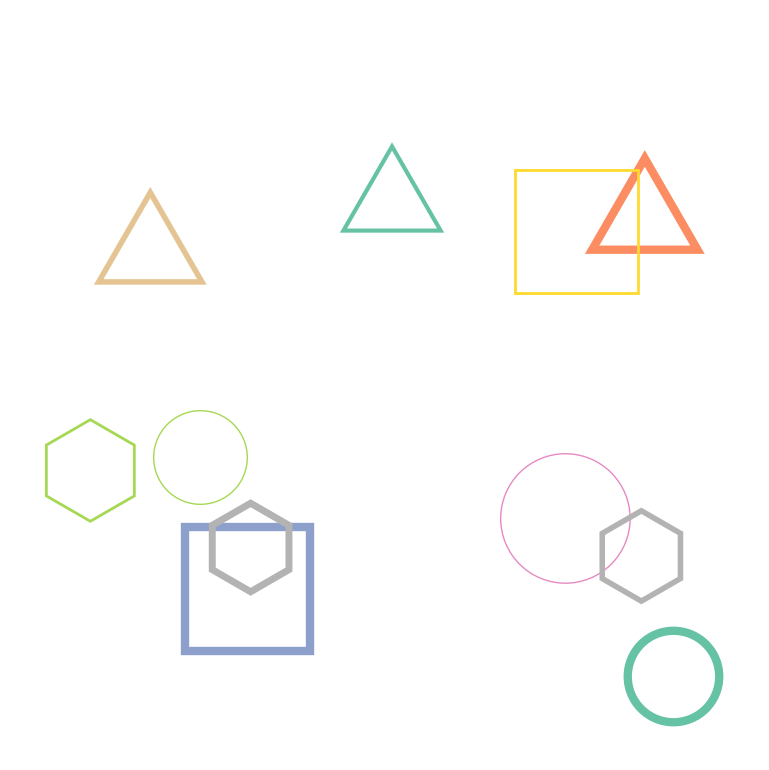[{"shape": "circle", "thickness": 3, "radius": 0.3, "center": [0.875, 0.121]}, {"shape": "triangle", "thickness": 1.5, "radius": 0.36, "center": [0.509, 0.737]}, {"shape": "triangle", "thickness": 3, "radius": 0.39, "center": [0.837, 0.715]}, {"shape": "square", "thickness": 3, "radius": 0.4, "center": [0.321, 0.235]}, {"shape": "circle", "thickness": 0.5, "radius": 0.42, "center": [0.734, 0.327]}, {"shape": "circle", "thickness": 0.5, "radius": 0.3, "center": [0.26, 0.406]}, {"shape": "hexagon", "thickness": 1, "radius": 0.33, "center": [0.117, 0.389]}, {"shape": "square", "thickness": 1, "radius": 0.4, "center": [0.749, 0.7]}, {"shape": "triangle", "thickness": 2, "radius": 0.39, "center": [0.195, 0.673]}, {"shape": "hexagon", "thickness": 2, "radius": 0.29, "center": [0.833, 0.278]}, {"shape": "hexagon", "thickness": 2.5, "radius": 0.29, "center": [0.325, 0.289]}]